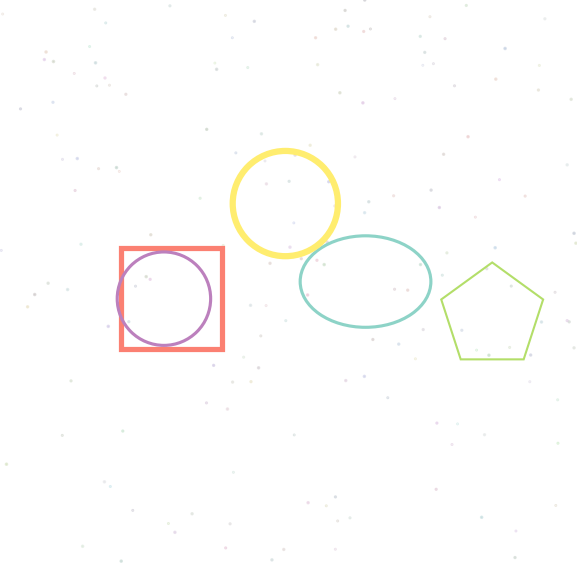[{"shape": "oval", "thickness": 1.5, "radius": 0.57, "center": [0.633, 0.512]}, {"shape": "square", "thickness": 2.5, "radius": 0.43, "center": [0.297, 0.482]}, {"shape": "pentagon", "thickness": 1, "radius": 0.46, "center": [0.852, 0.452]}, {"shape": "circle", "thickness": 1.5, "radius": 0.4, "center": [0.284, 0.482]}, {"shape": "circle", "thickness": 3, "radius": 0.46, "center": [0.494, 0.647]}]